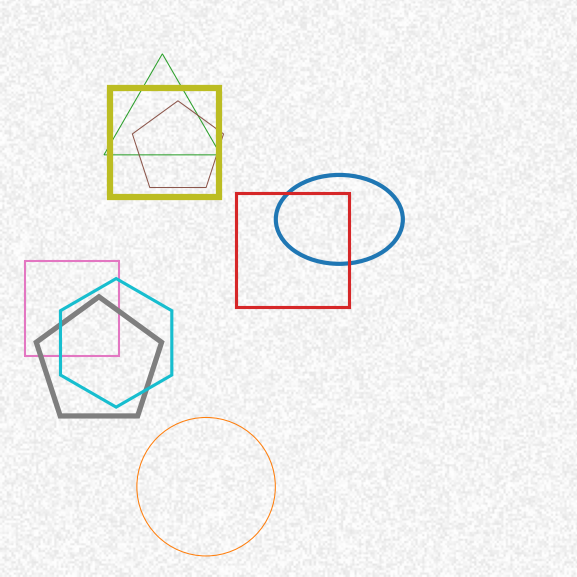[{"shape": "oval", "thickness": 2, "radius": 0.55, "center": [0.588, 0.619]}, {"shape": "circle", "thickness": 0.5, "radius": 0.6, "center": [0.357, 0.156]}, {"shape": "triangle", "thickness": 0.5, "radius": 0.58, "center": [0.281, 0.789]}, {"shape": "square", "thickness": 1.5, "radius": 0.49, "center": [0.506, 0.566]}, {"shape": "pentagon", "thickness": 0.5, "radius": 0.41, "center": [0.308, 0.742]}, {"shape": "square", "thickness": 1, "radius": 0.41, "center": [0.125, 0.465]}, {"shape": "pentagon", "thickness": 2.5, "radius": 0.57, "center": [0.171, 0.371]}, {"shape": "square", "thickness": 3, "radius": 0.47, "center": [0.285, 0.752]}, {"shape": "hexagon", "thickness": 1.5, "radius": 0.56, "center": [0.201, 0.405]}]